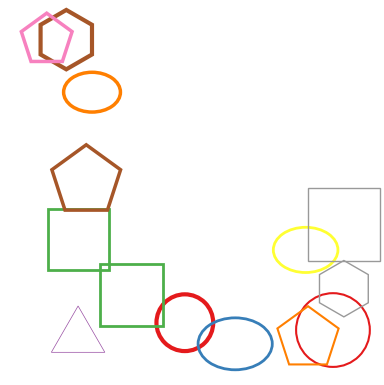[{"shape": "circle", "thickness": 3, "radius": 0.37, "center": [0.48, 0.162]}, {"shape": "circle", "thickness": 1.5, "radius": 0.48, "center": [0.865, 0.143]}, {"shape": "oval", "thickness": 2, "radius": 0.48, "center": [0.611, 0.107]}, {"shape": "square", "thickness": 2, "radius": 0.4, "center": [0.204, 0.378]}, {"shape": "square", "thickness": 2, "radius": 0.41, "center": [0.341, 0.234]}, {"shape": "triangle", "thickness": 0.5, "radius": 0.4, "center": [0.203, 0.125]}, {"shape": "pentagon", "thickness": 1.5, "radius": 0.42, "center": [0.8, 0.121]}, {"shape": "oval", "thickness": 2.5, "radius": 0.37, "center": [0.239, 0.761]}, {"shape": "oval", "thickness": 2, "radius": 0.42, "center": [0.794, 0.351]}, {"shape": "hexagon", "thickness": 3, "radius": 0.39, "center": [0.172, 0.897]}, {"shape": "pentagon", "thickness": 2.5, "radius": 0.47, "center": [0.224, 0.53]}, {"shape": "pentagon", "thickness": 2.5, "radius": 0.35, "center": [0.121, 0.896]}, {"shape": "hexagon", "thickness": 1, "radius": 0.37, "center": [0.893, 0.25]}, {"shape": "square", "thickness": 1, "radius": 0.47, "center": [0.893, 0.418]}]